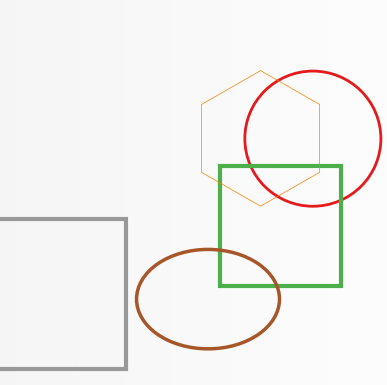[{"shape": "circle", "thickness": 2, "radius": 0.88, "center": [0.807, 0.64]}, {"shape": "square", "thickness": 3, "radius": 0.78, "center": [0.723, 0.414]}, {"shape": "hexagon", "thickness": 0.5, "radius": 0.88, "center": [0.672, 0.641]}, {"shape": "oval", "thickness": 2.5, "radius": 0.92, "center": [0.537, 0.223]}, {"shape": "square", "thickness": 3, "radius": 0.97, "center": [0.131, 0.237]}]